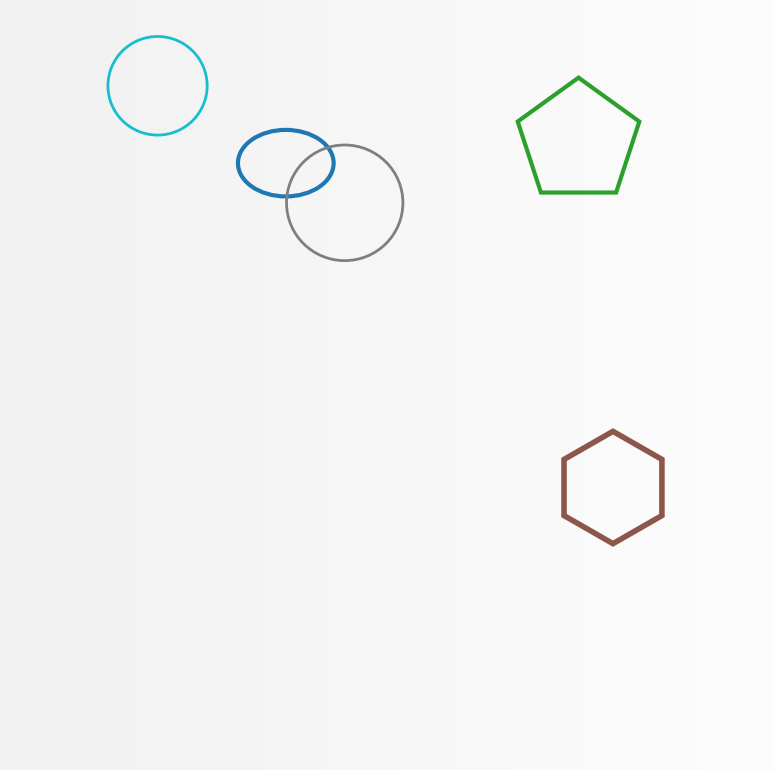[{"shape": "oval", "thickness": 1.5, "radius": 0.31, "center": [0.369, 0.788]}, {"shape": "pentagon", "thickness": 1.5, "radius": 0.41, "center": [0.746, 0.817]}, {"shape": "hexagon", "thickness": 2, "radius": 0.36, "center": [0.791, 0.367]}, {"shape": "circle", "thickness": 1, "radius": 0.38, "center": [0.445, 0.737]}, {"shape": "circle", "thickness": 1, "radius": 0.32, "center": [0.203, 0.889]}]